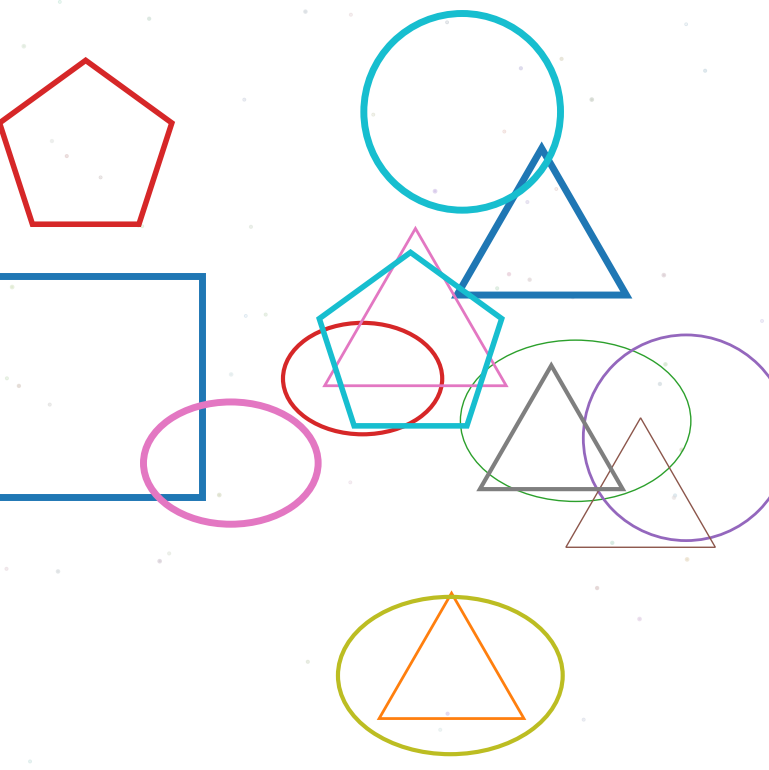[{"shape": "square", "thickness": 2.5, "radius": 0.72, "center": [0.119, 0.498]}, {"shape": "triangle", "thickness": 2.5, "radius": 0.63, "center": [0.703, 0.68]}, {"shape": "triangle", "thickness": 1, "radius": 0.54, "center": [0.586, 0.121]}, {"shape": "oval", "thickness": 0.5, "radius": 0.75, "center": [0.748, 0.454]}, {"shape": "pentagon", "thickness": 2, "radius": 0.59, "center": [0.111, 0.804]}, {"shape": "oval", "thickness": 1.5, "radius": 0.52, "center": [0.471, 0.508]}, {"shape": "circle", "thickness": 1, "radius": 0.67, "center": [0.891, 0.431]}, {"shape": "triangle", "thickness": 0.5, "radius": 0.56, "center": [0.832, 0.345]}, {"shape": "triangle", "thickness": 1, "radius": 0.68, "center": [0.54, 0.567]}, {"shape": "oval", "thickness": 2.5, "radius": 0.57, "center": [0.3, 0.399]}, {"shape": "triangle", "thickness": 1.5, "radius": 0.54, "center": [0.716, 0.418]}, {"shape": "oval", "thickness": 1.5, "radius": 0.73, "center": [0.585, 0.123]}, {"shape": "pentagon", "thickness": 2, "radius": 0.62, "center": [0.533, 0.548]}, {"shape": "circle", "thickness": 2.5, "radius": 0.64, "center": [0.6, 0.855]}]